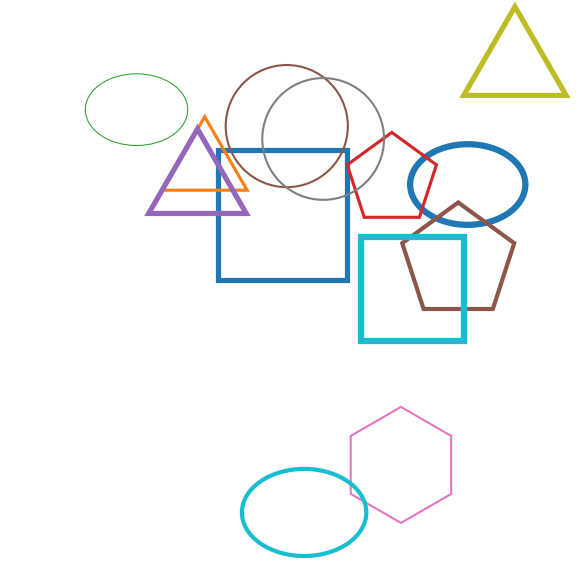[{"shape": "square", "thickness": 2.5, "radius": 0.56, "center": [0.489, 0.627]}, {"shape": "oval", "thickness": 3, "radius": 0.5, "center": [0.81, 0.68]}, {"shape": "triangle", "thickness": 1.5, "radius": 0.42, "center": [0.354, 0.712]}, {"shape": "oval", "thickness": 0.5, "radius": 0.44, "center": [0.236, 0.809]}, {"shape": "pentagon", "thickness": 1.5, "radius": 0.41, "center": [0.678, 0.689]}, {"shape": "triangle", "thickness": 2.5, "radius": 0.49, "center": [0.342, 0.678]}, {"shape": "pentagon", "thickness": 2, "radius": 0.51, "center": [0.793, 0.547]}, {"shape": "circle", "thickness": 1, "radius": 0.53, "center": [0.497, 0.781]}, {"shape": "hexagon", "thickness": 1, "radius": 0.5, "center": [0.694, 0.194]}, {"shape": "circle", "thickness": 1, "radius": 0.53, "center": [0.56, 0.759]}, {"shape": "triangle", "thickness": 2.5, "radius": 0.51, "center": [0.892, 0.885]}, {"shape": "square", "thickness": 3, "radius": 0.45, "center": [0.714, 0.499]}, {"shape": "oval", "thickness": 2, "radius": 0.54, "center": [0.527, 0.112]}]